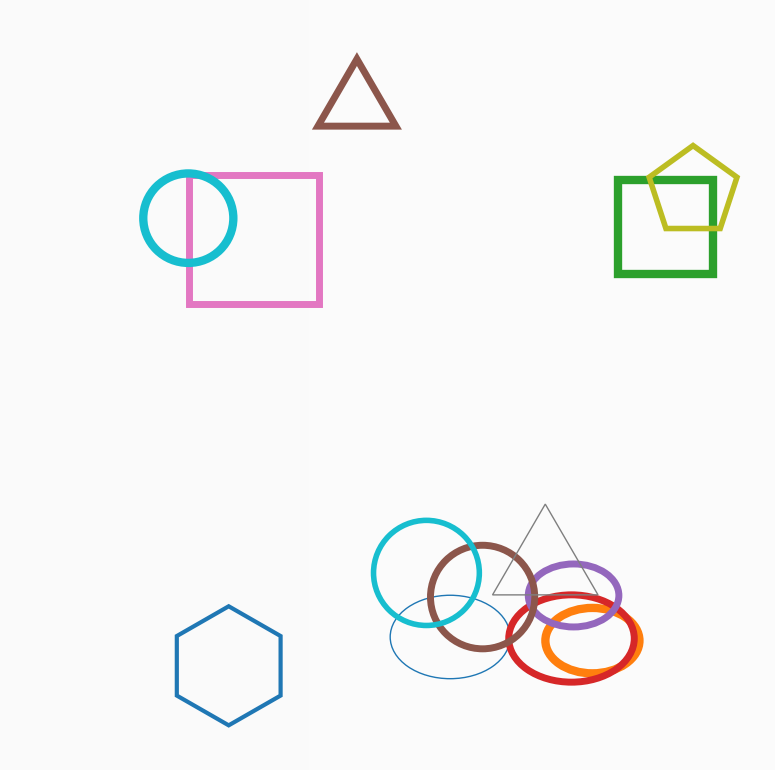[{"shape": "oval", "thickness": 0.5, "radius": 0.39, "center": [0.581, 0.173]}, {"shape": "hexagon", "thickness": 1.5, "radius": 0.39, "center": [0.295, 0.135]}, {"shape": "oval", "thickness": 3, "radius": 0.3, "center": [0.764, 0.168]}, {"shape": "square", "thickness": 3, "radius": 0.31, "center": [0.859, 0.705]}, {"shape": "oval", "thickness": 2.5, "radius": 0.4, "center": [0.737, 0.171]}, {"shape": "oval", "thickness": 2.5, "radius": 0.29, "center": [0.74, 0.227]}, {"shape": "circle", "thickness": 2.5, "radius": 0.34, "center": [0.623, 0.225]}, {"shape": "triangle", "thickness": 2.5, "radius": 0.29, "center": [0.461, 0.865]}, {"shape": "square", "thickness": 2.5, "radius": 0.42, "center": [0.328, 0.689]}, {"shape": "triangle", "thickness": 0.5, "radius": 0.39, "center": [0.704, 0.267]}, {"shape": "pentagon", "thickness": 2, "radius": 0.3, "center": [0.894, 0.751]}, {"shape": "circle", "thickness": 3, "radius": 0.29, "center": [0.243, 0.717]}, {"shape": "circle", "thickness": 2, "radius": 0.34, "center": [0.55, 0.256]}]